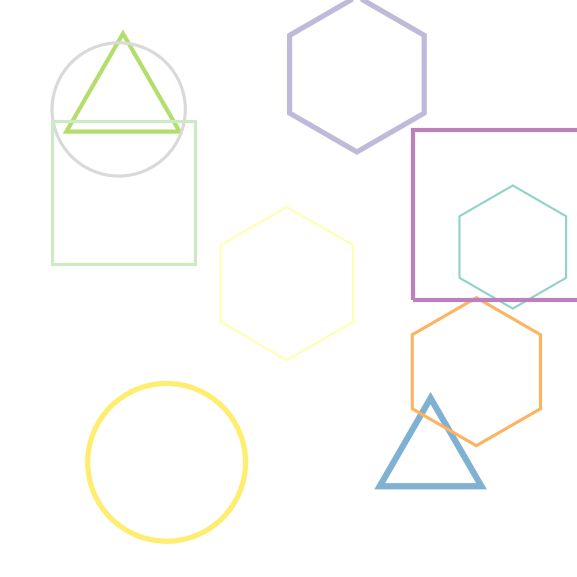[{"shape": "hexagon", "thickness": 1, "radius": 0.53, "center": [0.888, 0.571]}, {"shape": "hexagon", "thickness": 1, "radius": 0.66, "center": [0.497, 0.508]}, {"shape": "hexagon", "thickness": 2.5, "radius": 0.67, "center": [0.618, 0.871]}, {"shape": "triangle", "thickness": 3, "radius": 0.51, "center": [0.746, 0.208]}, {"shape": "hexagon", "thickness": 1.5, "radius": 0.64, "center": [0.825, 0.355]}, {"shape": "triangle", "thickness": 2, "radius": 0.57, "center": [0.213, 0.828]}, {"shape": "circle", "thickness": 1.5, "radius": 0.58, "center": [0.206, 0.81]}, {"shape": "square", "thickness": 2, "radius": 0.73, "center": [0.862, 0.627]}, {"shape": "square", "thickness": 1.5, "radius": 0.62, "center": [0.213, 0.666]}, {"shape": "circle", "thickness": 2.5, "radius": 0.68, "center": [0.289, 0.199]}]